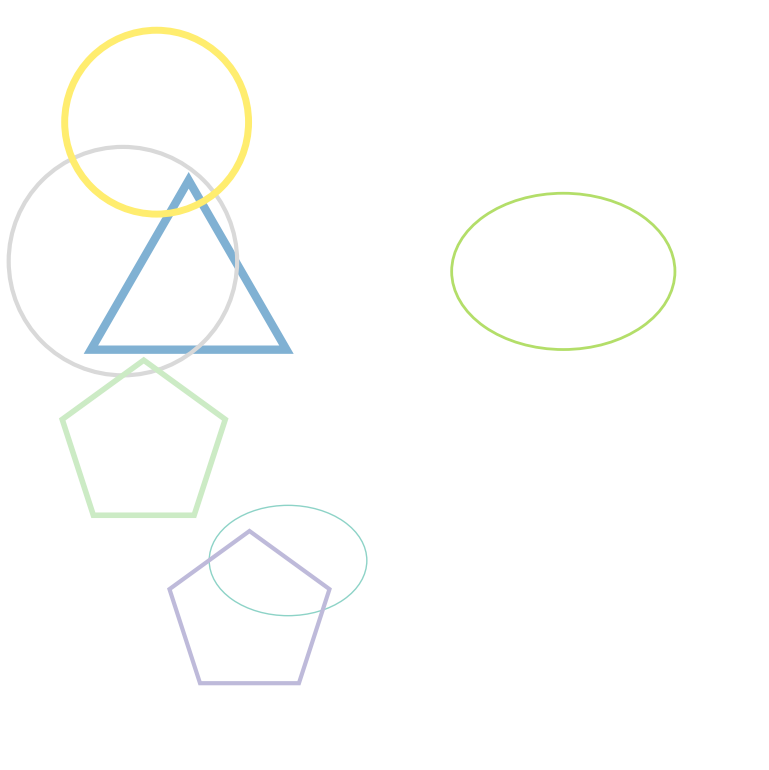[{"shape": "oval", "thickness": 0.5, "radius": 0.51, "center": [0.374, 0.272]}, {"shape": "pentagon", "thickness": 1.5, "radius": 0.55, "center": [0.324, 0.201]}, {"shape": "triangle", "thickness": 3, "radius": 0.73, "center": [0.245, 0.619]}, {"shape": "oval", "thickness": 1, "radius": 0.72, "center": [0.732, 0.648]}, {"shape": "circle", "thickness": 1.5, "radius": 0.74, "center": [0.16, 0.661]}, {"shape": "pentagon", "thickness": 2, "radius": 0.56, "center": [0.187, 0.421]}, {"shape": "circle", "thickness": 2.5, "radius": 0.6, "center": [0.203, 0.841]}]